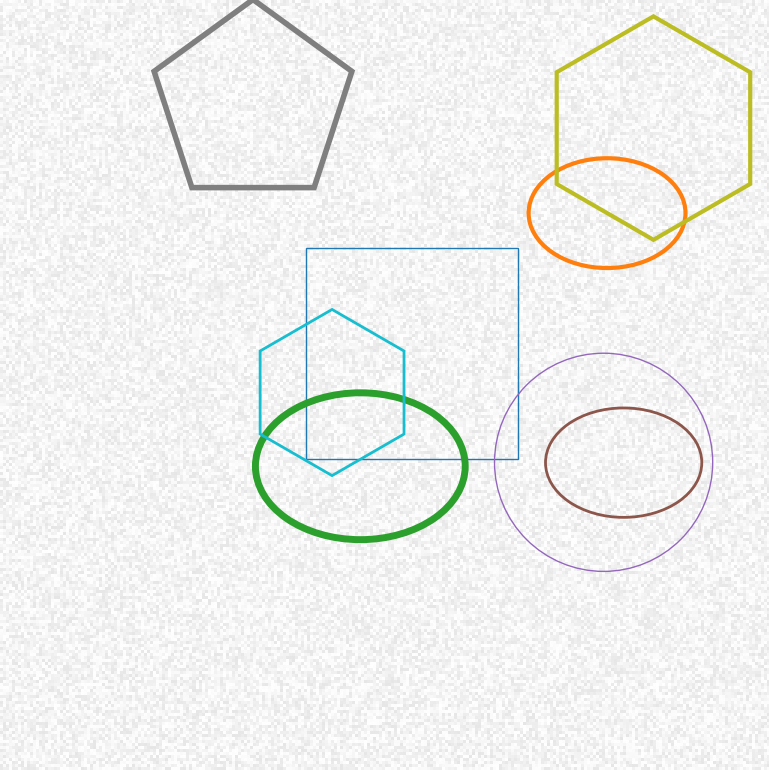[{"shape": "square", "thickness": 0.5, "radius": 0.69, "center": [0.535, 0.541]}, {"shape": "oval", "thickness": 1.5, "radius": 0.51, "center": [0.788, 0.723]}, {"shape": "oval", "thickness": 2.5, "radius": 0.68, "center": [0.468, 0.395]}, {"shape": "circle", "thickness": 0.5, "radius": 0.71, "center": [0.784, 0.4]}, {"shape": "oval", "thickness": 1, "radius": 0.51, "center": [0.81, 0.399]}, {"shape": "pentagon", "thickness": 2, "radius": 0.68, "center": [0.329, 0.866]}, {"shape": "hexagon", "thickness": 1.5, "radius": 0.73, "center": [0.849, 0.834]}, {"shape": "hexagon", "thickness": 1, "radius": 0.54, "center": [0.431, 0.49]}]